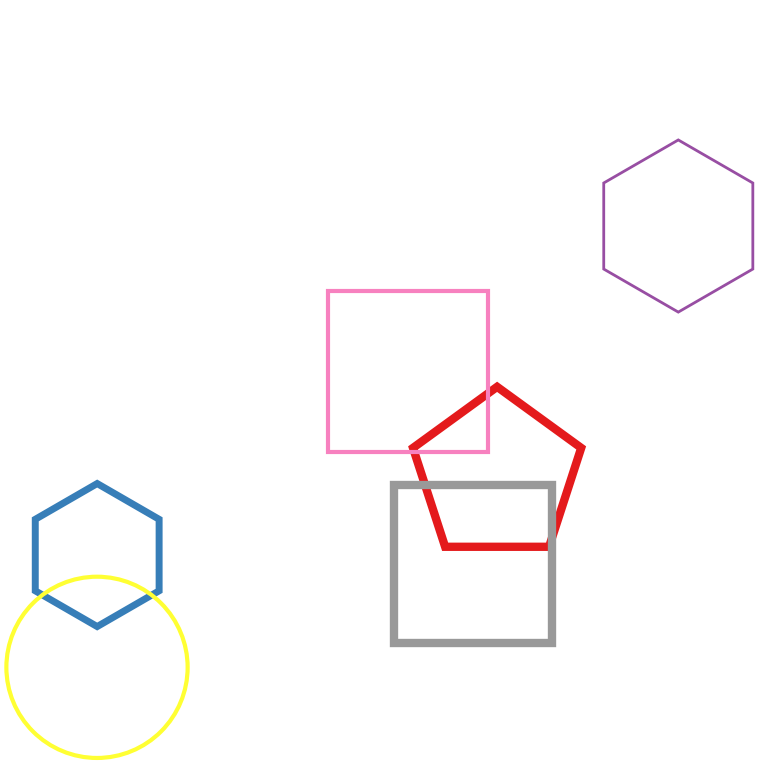[{"shape": "pentagon", "thickness": 3, "radius": 0.57, "center": [0.646, 0.383]}, {"shape": "hexagon", "thickness": 2.5, "radius": 0.46, "center": [0.126, 0.279]}, {"shape": "hexagon", "thickness": 1, "radius": 0.56, "center": [0.881, 0.706]}, {"shape": "circle", "thickness": 1.5, "radius": 0.59, "center": [0.126, 0.133]}, {"shape": "square", "thickness": 1.5, "radius": 0.52, "center": [0.53, 0.518]}, {"shape": "square", "thickness": 3, "radius": 0.51, "center": [0.614, 0.268]}]